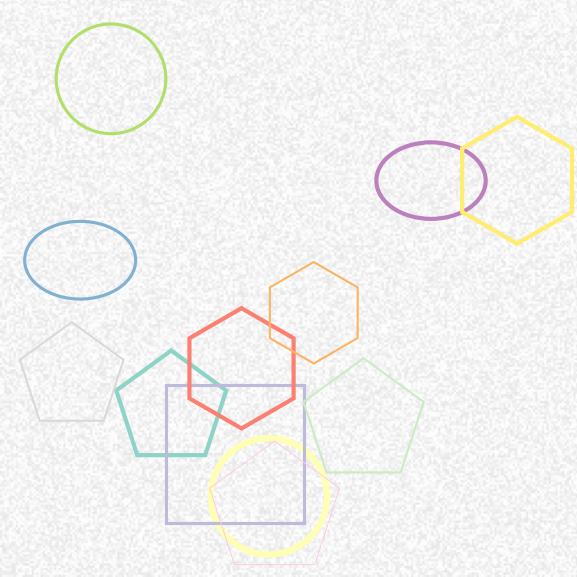[{"shape": "pentagon", "thickness": 2, "radius": 0.5, "center": [0.297, 0.292]}, {"shape": "circle", "thickness": 3, "radius": 0.5, "center": [0.465, 0.14]}, {"shape": "square", "thickness": 1.5, "radius": 0.6, "center": [0.406, 0.212]}, {"shape": "hexagon", "thickness": 2, "radius": 0.52, "center": [0.418, 0.361]}, {"shape": "oval", "thickness": 1.5, "radius": 0.48, "center": [0.139, 0.549]}, {"shape": "hexagon", "thickness": 1, "radius": 0.44, "center": [0.543, 0.458]}, {"shape": "circle", "thickness": 1.5, "radius": 0.47, "center": [0.192, 0.863]}, {"shape": "pentagon", "thickness": 0.5, "radius": 0.59, "center": [0.475, 0.117]}, {"shape": "pentagon", "thickness": 1, "radius": 0.47, "center": [0.124, 0.347]}, {"shape": "oval", "thickness": 2, "radius": 0.47, "center": [0.746, 0.686]}, {"shape": "pentagon", "thickness": 1, "radius": 0.55, "center": [0.63, 0.269]}, {"shape": "hexagon", "thickness": 2, "radius": 0.55, "center": [0.895, 0.687]}]